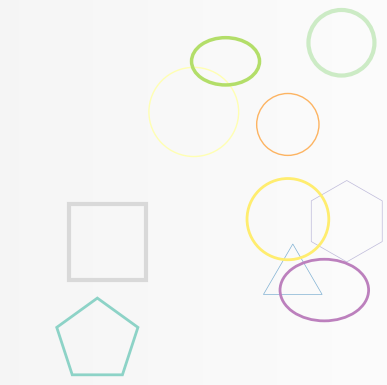[{"shape": "pentagon", "thickness": 2, "radius": 0.55, "center": [0.251, 0.116]}, {"shape": "circle", "thickness": 1, "radius": 0.58, "center": [0.5, 0.709]}, {"shape": "hexagon", "thickness": 0.5, "radius": 0.53, "center": [0.895, 0.425]}, {"shape": "triangle", "thickness": 0.5, "radius": 0.44, "center": [0.756, 0.279]}, {"shape": "circle", "thickness": 1, "radius": 0.4, "center": [0.743, 0.677]}, {"shape": "oval", "thickness": 2.5, "radius": 0.44, "center": [0.582, 0.841]}, {"shape": "square", "thickness": 3, "radius": 0.49, "center": [0.278, 0.371]}, {"shape": "oval", "thickness": 2, "radius": 0.57, "center": [0.837, 0.247]}, {"shape": "circle", "thickness": 3, "radius": 0.43, "center": [0.881, 0.889]}, {"shape": "circle", "thickness": 2, "radius": 0.53, "center": [0.743, 0.431]}]